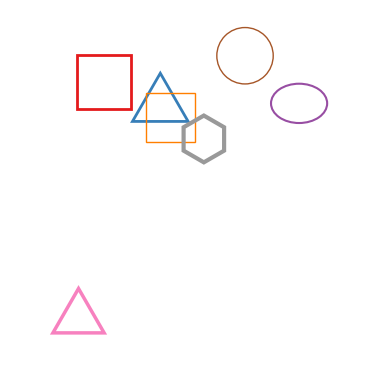[{"shape": "square", "thickness": 2, "radius": 0.35, "center": [0.27, 0.787]}, {"shape": "triangle", "thickness": 2, "radius": 0.42, "center": [0.416, 0.726]}, {"shape": "oval", "thickness": 1.5, "radius": 0.36, "center": [0.777, 0.732]}, {"shape": "square", "thickness": 1, "radius": 0.32, "center": [0.444, 0.695]}, {"shape": "circle", "thickness": 1, "radius": 0.37, "center": [0.636, 0.855]}, {"shape": "triangle", "thickness": 2.5, "radius": 0.38, "center": [0.204, 0.174]}, {"shape": "hexagon", "thickness": 3, "radius": 0.3, "center": [0.529, 0.639]}]